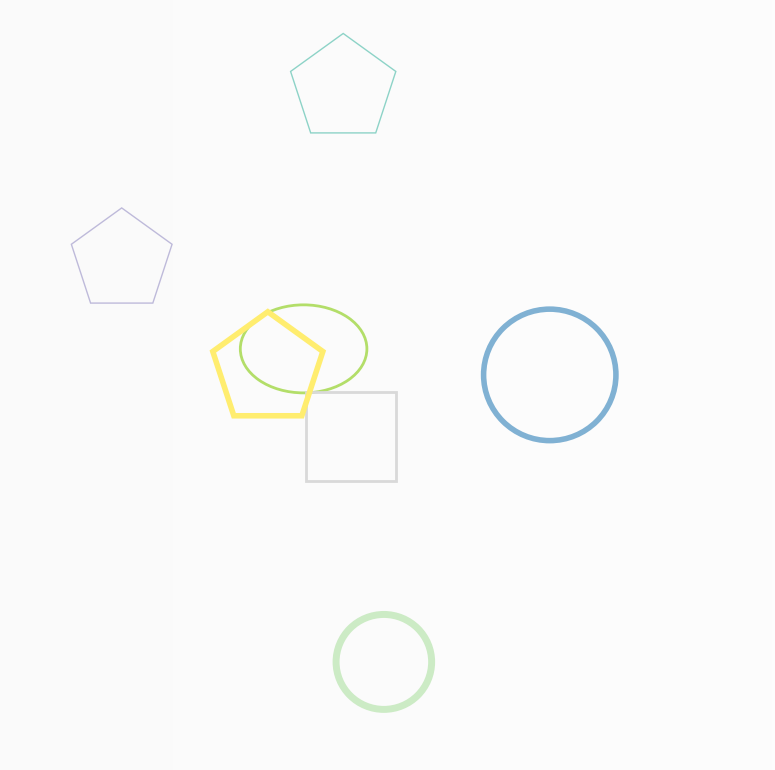[{"shape": "pentagon", "thickness": 0.5, "radius": 0.36, "center": [0.443, 0.885]}, {"shape": "pentagon", "thickness": 0.5, "radius": 0.34, "center": [0.157, 0.662]}, {"shape": "circle", "thickness": 2, "radius": 0.43, "center": [0.709, 0.513]}, {"shape": "oval", "thickness": 1, "radius": 0.41, "center": [0.392, 0.547]}, {"shape": "square", "thickness": 1, "radius": 0.29, "center": [0.453, 0.433]}, {"shape": "circle", "thickness": 2.5, "radius": 0.31, "center": [0.495, 0.14]}, {"shape": "pentagon", "thickness": 2, "radius": 0.37, "center": [0.346, 0.52]}]